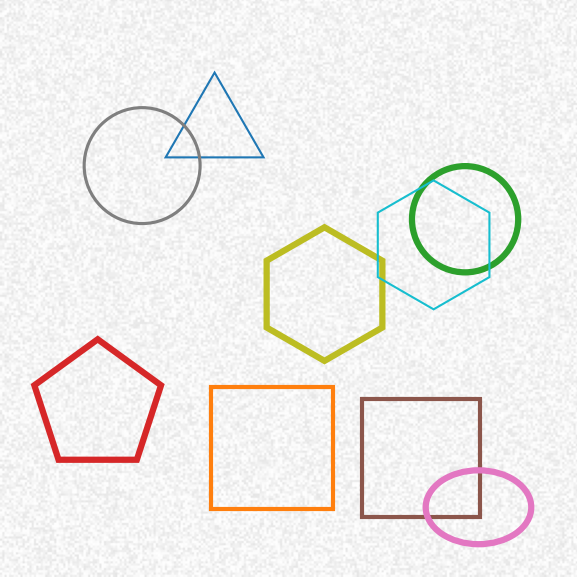[{"shape": "triangle", "thickness": 1, "radius": 0.49, "center": [0.372, 0.776]}, {"shape": "square", "thickness": 2, "radius": 0.53, "center": [0.471, 0.223]}, {"shape": "circle", "thickness": 3, "radius": 0.46, "center": [0.805, 0.62]}, {"shape": "pentagon", "thickness": 3, "radius": 0.58, "center": [0.169, 0.296]}, {"shape": "square", "thickness": 2, "radius": 0.51, "center": [0.728, 0.207]}, {"shape": "oval", "thickness": 3, "radius": 0.46, "center": [0.829, 0.121]}, {"shape": "circle", "thickness": 1.5, "radius": 0.5, "center": [0.246, 0.712]}, {"shape": "hexagon", "thickness": 3, "radius": 0.58, "center": [0.562, 0.49]}, {"shape": "hexagon", "thickness": 1, "radius": 0.56, "center": [0.751, 0.575]}]